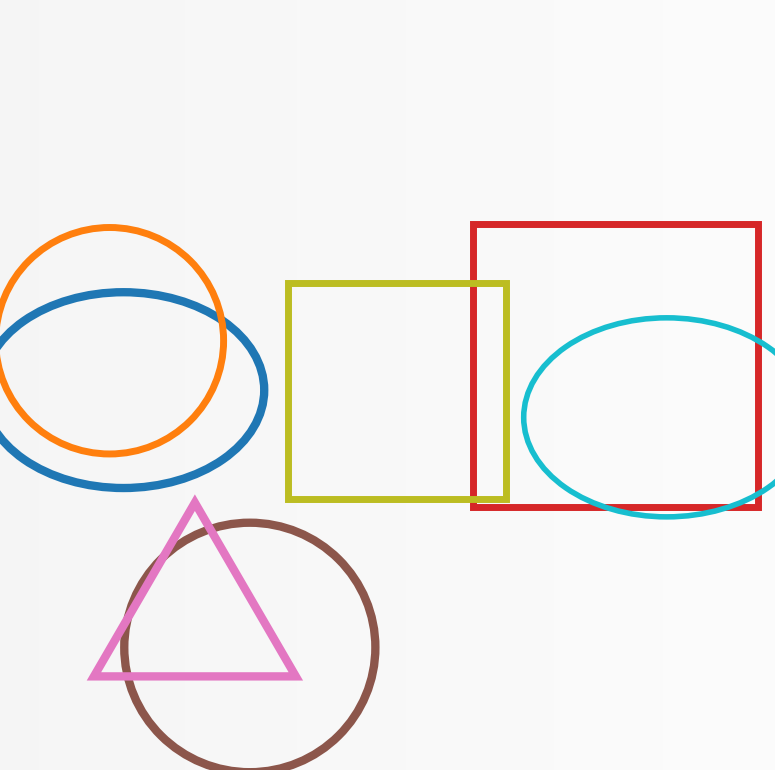[{"shape": "oval", "thickness": 3, "radius": 0.91, "center": [0.159, 0.493]}, {"shape": "circle", "thickness": 2.5, "radius": 0.74, "center": [0.141, 0.557]}, {"shape": "square", "thickness": 2.5, "radius": 0.92, "center": [0.794, 0.525]}, {"shape": "circle", "thickness": 3, "radius": 0.81, "center": [0.322, 0.159]}, {"shape": "triangle", "thickness": 3, "radius": 0.75, "center": [0.251, 0.197]}, {"shape": "square", "thickness": 2.5, "radius": 0.7, "center": [0.512, 0.492]}, {"shape": "oval", "thickness": 2, "radius": 0.92, "center": [0.86, 0.458]}]